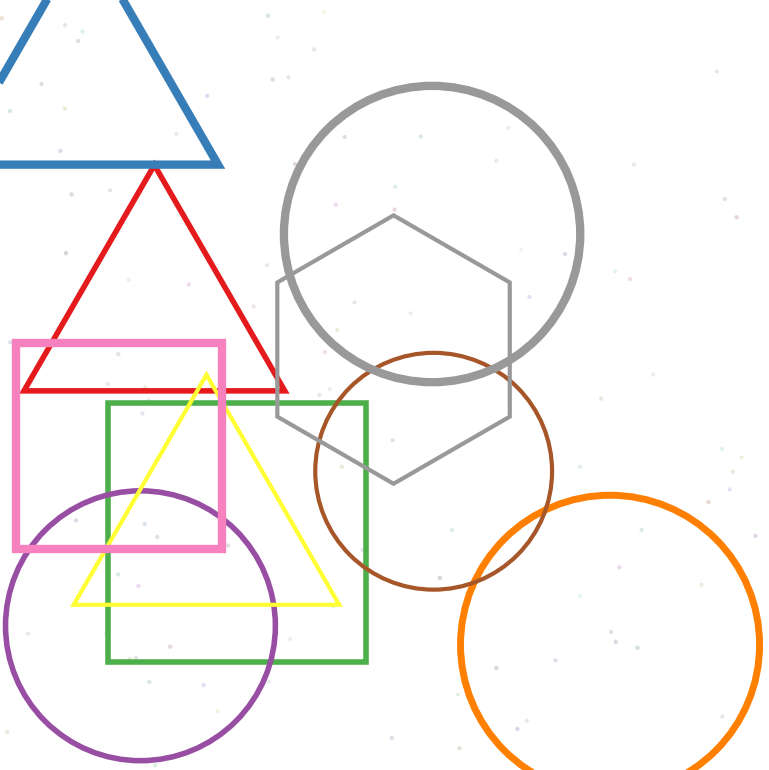[{"shape": "triangle", "thickness": 2, "radius": 0.98, "center": [0.2, 0.59]}, {"shape": "triangle", "thickness": 3, "radius": 1.0, "center": [0.11, 0.886]}, {"shape": "square", "thickness": 2, "radius": 0.84, "center": [0.307, 0.308]}, {"shape": "circle", "thickness": 2, "radius": 0.88, "center": [0.182, 0.187]}, {"shape": "circle", "thickness": 2.5, "radius": 0.97, "center": [0.792, 0.163]}, {"shape": "triangle", "thickness": 1.5, "radius": 1.0, "center": [0.268, 0.314]}, {"shape": "circle", "thickness": 1.5, "radius": 0.77, "center": [0.563, 0.388]}, {"shape": "square", "thickness": 3, "radius": 0.67, "center": [0.154, 0.421]}, {"shape": "hexagon", "thickness": 1.5, "radius": 0.87, "center": [0.511, 0.546]}, {"shape": "circle", "thickness": 3, "radius": 0.96, "center": [0.561, 0.696]}]